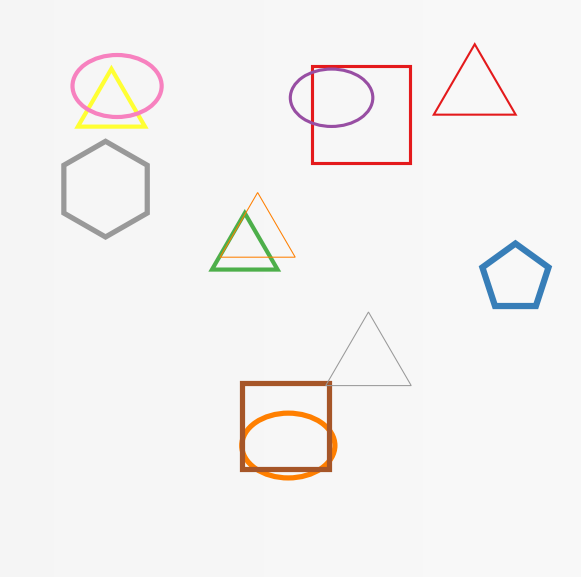[{"shape": "triangle", "thickness": 1, "radius": 0.41, "center": [0.817, 0.841]}, {"shape": "square", "thickness": 1.5, "radius": 0.42, "center": [0.621, 0.8]}, {"shape": "pentagon", "thickness": 3, "radius": 0.3, "center": [0.887, 0.518]}, {"shape": "triangle", "thickness": 2, "radius": 0.33, "center": [0.421, 0.565]}, {"shape": "oval", "thickness": 1.5, "radius": 0.35, "center": [0.57, 0.83]}, {"shape": "oval", "thickness": 2.5, "radius": 0.4, "center": [0.496, 0.228]}, {"shape": "triangle", "thickness": 0.5, "radius": 0.37, "center": [0.443, 0.591]}, {"shape": "triangle", "thickness": 2, "radius": 0.33, "center": [0.192, 0.813]}, {"shape": "square", "thickness": 2.5, "radius": 0.38, "center": [0.492, 0.261]}, {"shape": "oval", "thickness": 2, "radius": 0.38, "center": [0.201, 0.85]}, {"shape": "triangle", "thickness": 0.5, "radius": 0.42, "center": [0.634, 0.374]}, {"shape": "hexagon", "thickness": 2.5, "radius": 0.41, "center": [0.182, 0.672]}]